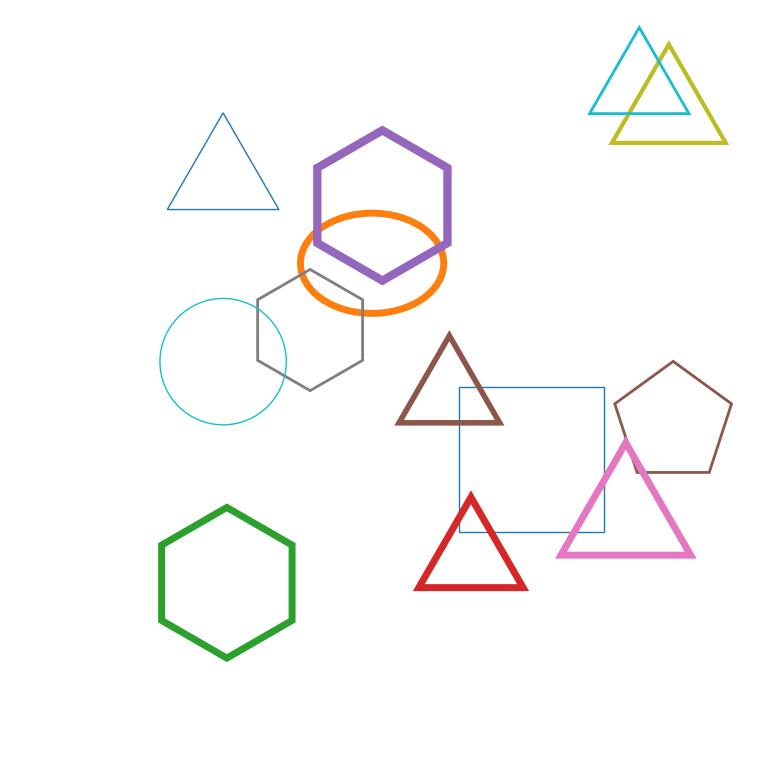[{"shape": "square", "thickness": 0.5, "radius": 0.47, "center": [0.691, 0.403]}, {"shape": "triangle", "thickness": 0.5, "radius": 0.42, "center": [0.29, 0.77]}, {"shape": "oval", "thickness": 2.5, "radius": 0.47, "center": [0.483, 0.658]}, {"shape": "hexagon", "thickness": 2.5, "radius": 0.49, "center": [0.295, 0.243]}, {"shape": "triangle", "thickness": 2.5, "radius": 0.39, "center": [0.612, 0.276]}, {"shape": "hexagon", "thickness": 3, "radius": 0.49, "center": [0.497, 0.733]}, {"shape": "pentagon", "thickness": 1, "radius": 0.4, "center": [0.874, 0.451]}, {"shape": "triangle", "thickness": 2, "radius": 0.38, "center": [0.584, 0.489]}, {"shape": "triangle", "thickness": 2.5, "radius": 0.49, "center": [0.813, 0.328]}, {"shape": "hexagon", "thickness": 1, "radius": 0.39, "center": [0.403, 0.571]}, {"shape": "triangle", "thickness": 1.5, "radius": 0.43, "center": [0.869, 0.857]}, {"shape": "triangle", "thickness": 1, "radius": 0.37, "center": [0.83, 0.89]}, {"shape": "circle", "thickness": 0.5, "radius": 0.41, "center": [0.29, 0.53]}]